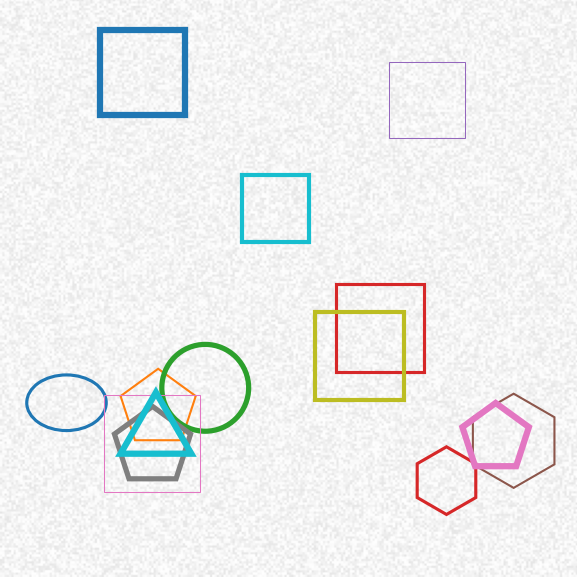[{"shape": "square", "thickness": 3, "radius": 0.37, "center": [0.247, 0.874]}, {"shape": "oval", "thickness": 1.5, "radius": 0.34, "center": [0.115, 0.302]}, {"shape": "pentagon", "thickness": 1, "radius": 0.34, "center": [0.274, 0.292]}, {"shape": "circle", "thickness": 2.5, "radius": 0.38, "center": [0.355, 0.328]}, {"shape": "hexagon", "thickness": 1.5, "radius": 0.29, "center": [0.773, 0.167]}, {"shape": "square", "thickness": 1.5, "radius": 0.38, "center": [0.658, 0.432]}, {"shape": "square", "thickness": 0.5, "radius": 0.33, "center": [0.74, 0.826]}, {"shape": "hexagon", "thickness": 1, "radius": 0.41, "center": [0.889, 0.236]}, {"shape": "square", "thickness": 0.5, "radius": 0.42, "center": [0.263, 0.231]}, {"shape": "pentagon", "thickness": 3, "radius": 0.3, "center": [0.858, 0.241]}, {"shape": "pentagon", "thickness": 2.5, "radius": 0.35, "center": [0.264, 0.226]}, {"shape": "square", "thickness": 2, "radius": 0.38, "center": [0.623, 0.383]}, {"shape": "square", "thickness": 2, "radius": 0.29, "center": [0.477, 0.637]}, {"shape": "triangle", "thickness": 3, "radius": 0.35, "center": [0.27, 0.249]}]